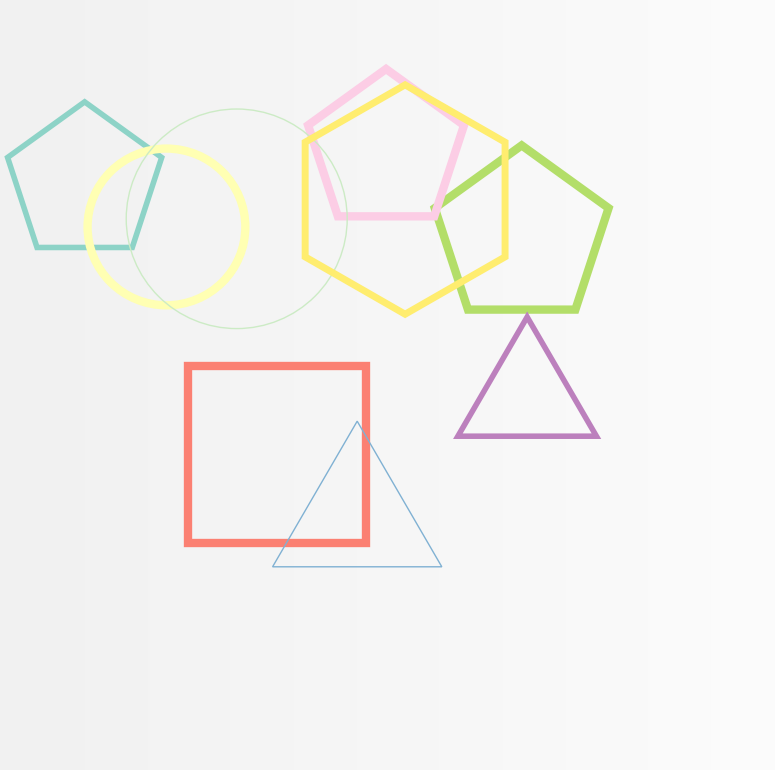[{"shape": "pentagon", "thickness": 2, "radius": 0.52, "center": [0.109, 0.763]}, {"shape": "circle", "thickness": 3, "radius": 0.51, "center": [0.215, 0.705]}, {"shape": "square", "thickness": 3, "radius": 0.57, "center": [0.358, 0.41]}, {"shape": "triangle", "thickness": 0.5, "radius": 0.63, "center": [0.461, 0.327]}, {"shape": "pentagon", "thickness": 3, "radius": 0.59, "center": [0.673, 0.693]}, {"shape": "pentagon", "thickness": 3, "radius": 0.53, "center": [0.498, 0.805]}, {"shape": "triangle", "thickness": 2, "radius": 0.52, "center": [0.68, 0.485]}, {"shape": "circle", "thickness": 0.5, "radius": 0.71, "center": [0.305, 0.716]}, {"shape": "hexagon", "thickness": 2.5, "radius": 0.74, "center": [0.523, 0.741]}]